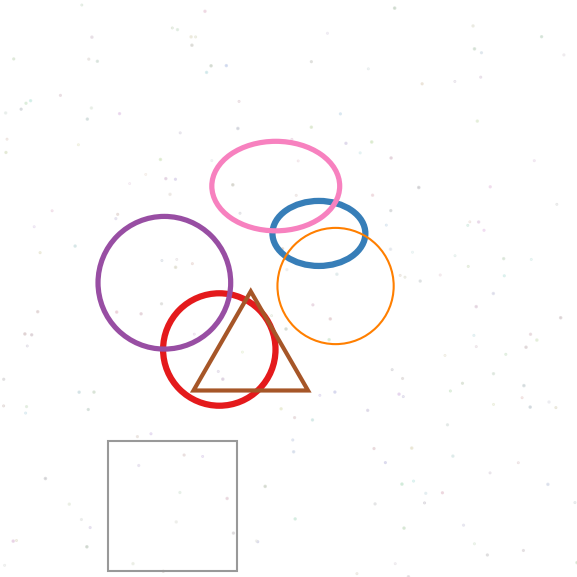[{"shape": "circle", "thickness": 3, "radius": 0.49, "center": [0.38, 0.394]}, {"shape": "oval", "thickness": 3, "radius": 0.4, "center": [0.552, 0.595]}, {"shape": "circle", "thickness": 2.5, "radius": 0.57, "center": [0.285, 0.51]}, {"shape": "circle", "thickness": 1, "radius": 0.5, "center": [0.581, 0.504]}, {"shape": "triangle", "thickness": 2, "radius": 0.57, "center": [0.434, 0.38]}, {"shape": "oval", "thickness": 2.5, "radius": 0.55, "center": [0.478, 0.677]}, {"shape": "square", "thickness": 1, "radius": 0.56, "center": [0.299, 0.123]}]